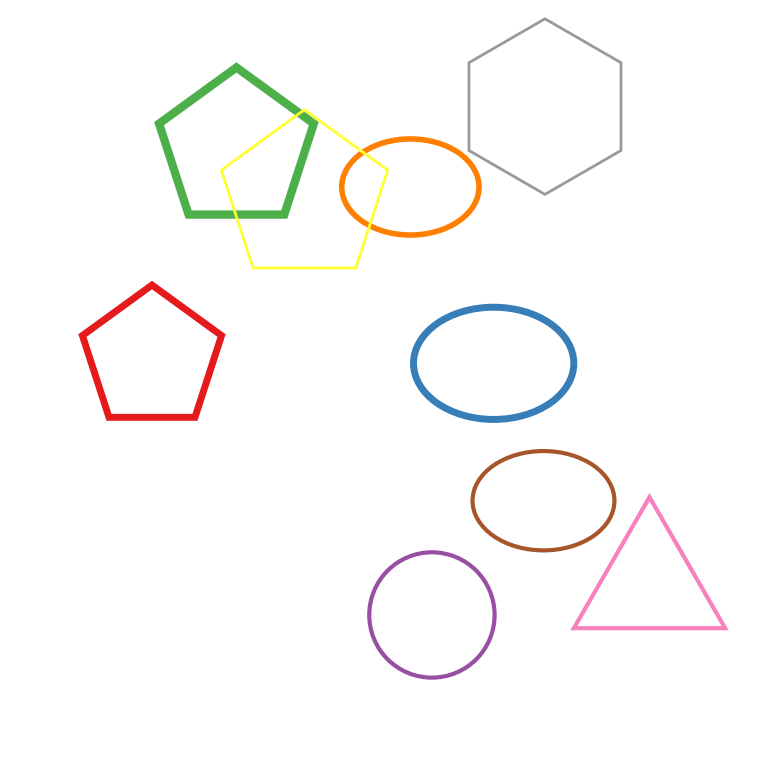[{"shape": "pentagon", "thickness": 2.5, "radius": 0.47, "center": [0.197, 0.535]}, {"shape": "oval", "thickness": 2.5, "radius": 0.52, "center": [0.641, 0.528]}, {"shape": "pentagon", "thickness": 3, "radius": 0.53, "center": [0.307, 0.807]}, {"shape": "circle", "thickness": 1.5, "radius": 0.41, "center": [0.561, 0.201]}, {"shape": "oval", "thickness": 2, "radius": 0.45, "center": [0.533, 0.757]}, {"shape": "pentagon", "thickness": 1, "radius": 0.57, "center": [0.395, 0.744]}, {"shape": "oval", "thickness": 1.5, "radius": 0.46, "center": [0.706, 0.35]}, {"shape": "triangle", "thickness": 1.5, "radius": 0.57, "center": [0.844, 0.241]}, {"shape": "hexagon", "thickness": 1, "radius": 0.57, "center": [0.708, 0.862]}]